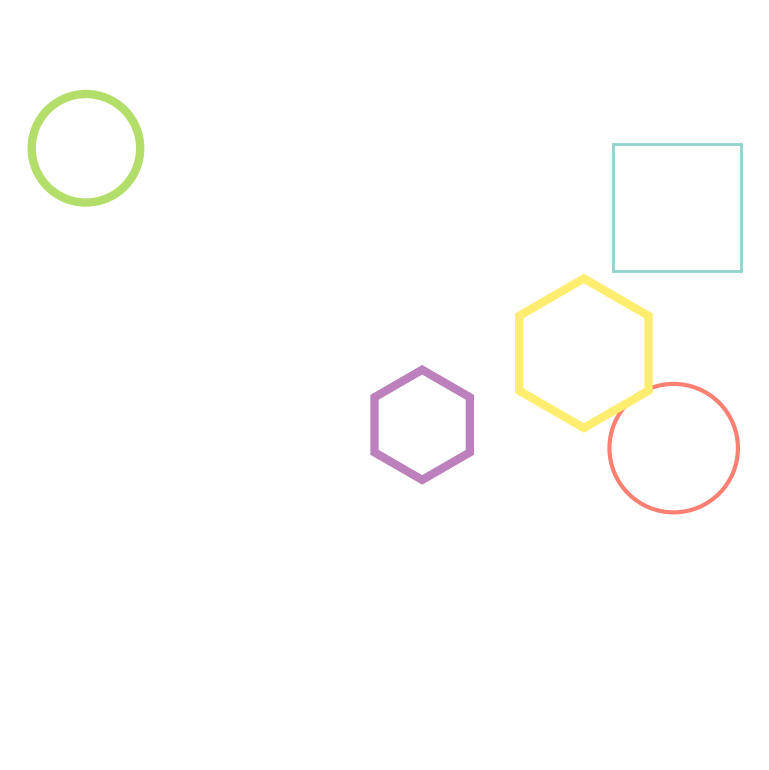[{"shape": "square", "thickness": 1, "radius": 0.41, "center": [0.879, 0.73]}, {"shape": "circle", "thickness": 1.5, "radius": 0.42, "center": [0.875, 0.418]}, {"shape": "circle", "thickness": 3, "radius": 0.35, "center": [0.112, 0.807]}, {"shape": "hexagon", "thickness": 3, "radius": 0.36, "center": [0.548, 0.448]}, {"shape": "hexagon", "thickness": 3, "radius": 0.49, "center": [0.758, 0.541]}]